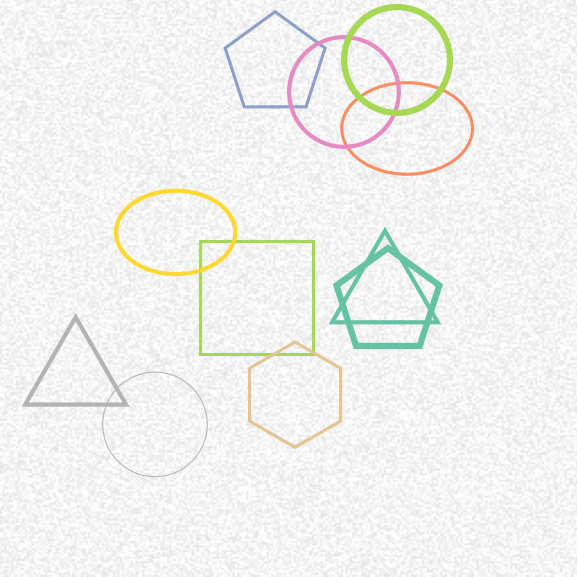[{"shape": "pentagon", "thickness": 3, "radius": 0.47, "center": [0.672, 0.476]}, {"shape": "triangle", "thickness": 2, "radius": 0.53, "center": [0.667, 0.494]}, {"shape": "oval", "thickness": 1.5, "radius": 0.57, "center": [0.705, 0.777]}, {"shape": "pentagon", "thickness": 1.5, "radius": 0.46, "center": [0.476, 0.888]}, {"shape": "circle", "thickness": 2, "radius": 0.47, "center": [0.596, 0.84]}, {"shape": "circle", "thickness": 3, "radius": 0.46, "center": [0.688, 0.895]}, {"shape": "square", "thickness": 1.5, "radius": 0.49, "center": [0.444, 0.484]}, {"shape": "oval", "thickness": 2, "radius": 0.52, "center": [0.304, 0.597]}, {"shape": "hexagon", "thickness": 1.5, "radius": 0.46, "center": [0.511, 0.316]}, {"shape": "circle", "thickness": 0.5, "radius": 0.45, "center": [0.268, 0.264]}, {"shape": "triangle", "thickness": 2, "radius": 0.5, "center": [0.131, 0.349]}]